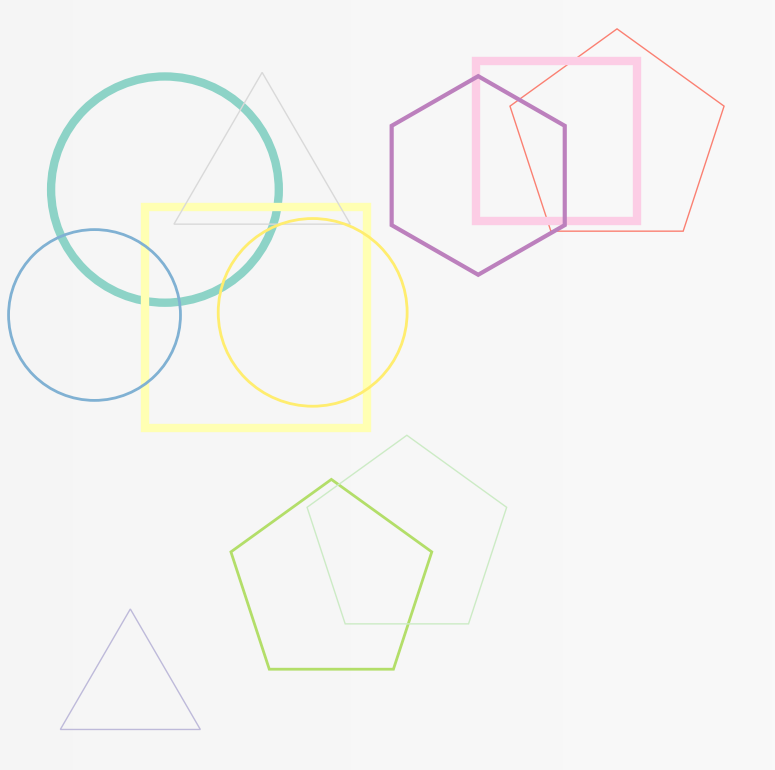[{"shape": "circle", "thickness": 3, "radius": 0.73, "center": [0.213, 0.754]}, {"shape": "square", "thickness": 3, "radius": 0.72, "center": [0.33, 0.588]}, {"shape": "triangle", "thickness": 0.5, "radius": 0.52, "center": [0.168, 0.105]}, {"shape": "pentagon", "thickness": 0.5, "radius": 0.73, "center": [0.796, 0.817]}, {"shape": "circle", "thickness": 1, "radius": 0.55, "center": [0.122, 0.591]}, {"shape": "pentagon", "thickness": 1, "radius": 0.68, "center": [0.428, 0.241]}, {"shape": "square", "thickness": 3, "radius": 0.52, "center": [0.718, 0.817]}, {"shape": "triangle", "thickness": 0.5, "radius": 0.66, "center": [0.338, 0.775]}, {"shape": "hexagon", "thickness": 1.5, "radius": 0.64, "center": [0.617, 0.772]}, {"shape": "pentagon", "thickness": 0.5, "radius": 0.68, "center": [0.525, 0.299]}, {"shape": "circle", "thickness": 1, "radius": 0.61, "center": [0.403, 0.594]}]